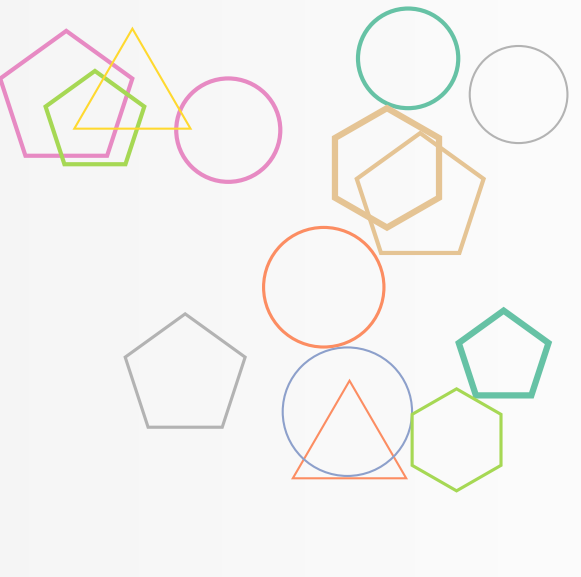[{"shape": "circle", "thickness": 2, "radius": 0.43, "center": [0.702, 0.898]}, {"shape": "pentagon", "thickness": 3, "radius": 0.41, "center": [0.866, 0.38]}, {"shape": "triangle", "thickness": 1, "radius": 0.56, "center": [0.601, 0.227]}, {"shape": "circle", "thickness": 1.5, "radius": 0.52, "center": [0.557, 0.502]}, {"shape": "circle", "thickness": 1, "radius": 0.56, "center": [0.598, 0.286]}, {"shape": "pentagon", "thickness": 2, "radius": 0.6, "center": [0.114, 0.826]}, {"shape": "circle", "thickness": 2, "radius": 0.45, "center": [0.393, 0.774]}, {"shape": "hexagon", "thickness": 1.5, "radius": 0.44, "center": [0.785, 0.237]}, {"shape": "pentagon", "thickness": 2, "radius": 0.45, "center": [0.163, 0.787]}, {"shape": "triangle", "thickness": 1, "radius": 0.58, "center": [0.228, 0.834]}, {"shape": "pentagon", "thickness": 2, "radius": 0.57, "center": [0.723, 0.654]}, {"shape": "hexagon", "thickness": 3, "radius": 0.52, "center": [0.666, 0.708]}, {"shape": "pentagon", "thickness": 1.5, "radius": 0.54, "center": [0.319, 0.347]}, {"shape": "circle", "thickness": 1, "radius": 0.42, "center": [0.892, 0.835]}]